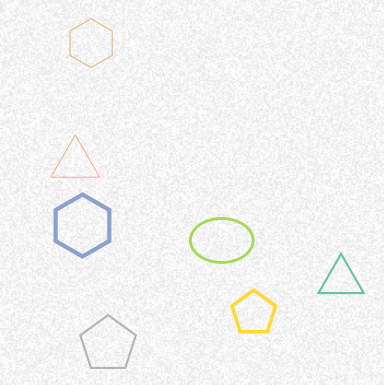[{"shape": "triangle", "thickness": 1.5, "radius": 0.34, "center": [0.886, 0.273]}, {"shape": "triangle", "thickness": 0.5, "radius": 0.37, "center": [0.195, 0.576]}, {"shape": "hexagon", "thickness": 3, "radius": 0.4, "center": [0.214, 0.414]}, {"shape": "oval", "thickness": 2, "radius": 0.41, "center": [0.576, 0.375]}, {"shape": "pentagon", "thickness": 2.5, "radius": 0.3, "center": [0.659, 0.187]}, {"shape": "hexagon", "thickness": 1, "radius": 0.32, "center": [0.237, 0.888]}, {"shape": "pentagon", "thickness": 1.5, "radius": 0.38, "center": [0.281, 0.106]}]